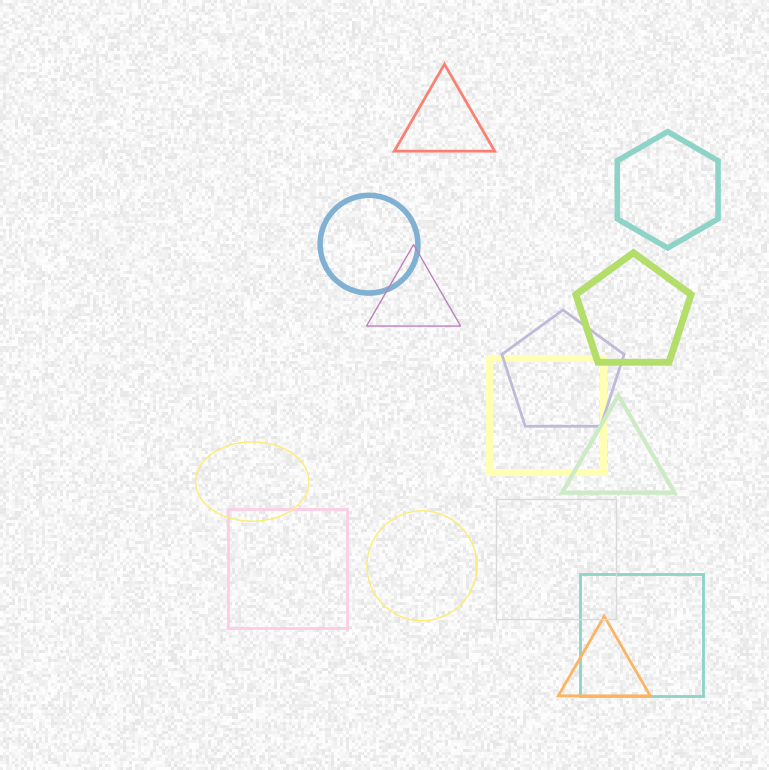[{"shape": "square", "thickness": 1, "radius": 0.4, "center": [0.833, 0.175]}, {"shape": "hexagon", "thickness": 2, "radius": 0.38, "center": [0.867, 0.753]}, {"shape": "square", "thickness": 2.5, "radius": 0.37, "center": [0.709, 0.461]}, {"shape": "pentagon", "thickness": 1, "radius": 0.42, "center": [0.731, 0.514]}, {"shape": "triangle", "thickness": 1, "radius": 0.38, "center": [0.577, 0.841]}, {"shape": "circle", "thickness": 2, "radius": 0.32, "center": [0.479, 0.683]}, {"shape": "triangle", "thickness": 1, "radius": 0.34, "center": [0.785, 0.131]}, {"shape": "pentagon", "thickness": 2.5, "radius": 0.39, "center": [0.823, 0.593]}, {"shape": "square", "thickness": 1, "radius": 0.39, "center": [0.373, 0.262]}, {"shape": "square", "thickness": 0.5, "radius": 0.39, "center": [0.722, 0.274]}, {"shape": "triangle", "thickness": 0.5, "radius": 0.35, "center": [0.537, 0.612]}, {"shape": "triangle", "thickness": 1.5, "radius": 0.42, "center": [0.803, 0.402]}, {"shape": "oval", "thickness": 0.5, "radius": 0.37, "center": [0.328, 0.375]}, {"shape": "circle", "thickness": 0.5, "radius": 0.36, "center": [0.548, 0.265]}]